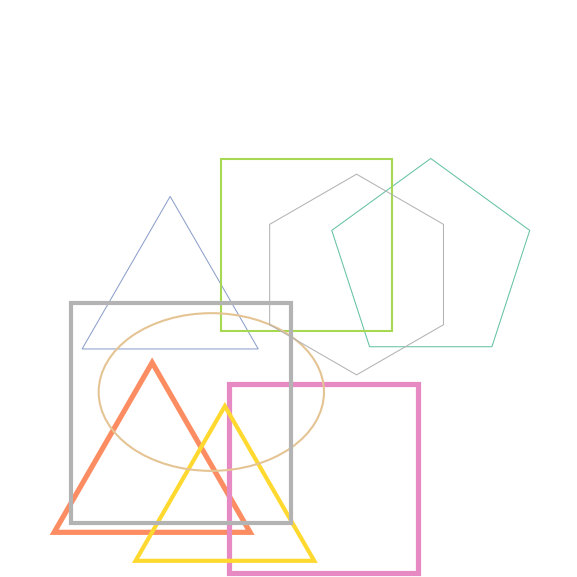[{"shape": "pentagon", "thickness": 0.5, "radius": 0.9, "center": [0.746, 0.545]}, {"shape": "triangle", "thickness": 2.5, "radius": 0.98, "center": [0.263, 0.175]}, {"shape": "triangle", "thickness": 0.5, "radius": 0.88, "center": [0.295, 0.483]}, {"shape": "square", "thickness": 2.5, "radius": 0.82, "center": [0.56, 0.17]}, {"shape": "square", "thickness": 1, "radius": 0.74, "center": [0.531, 0.575]}, {"shape": "triangle", "thickness": 2, "radius": 0.89, "center": [0.389, 0.117]}, {"shape": "oval", "thickness": 1, "radius": 0.98, "center": [0.366, 0.32]}, {"shape": "hexagon", "thickness": 0.5, "radius": 0.87, "center": [0.617, 0.524]}, {"shape": "square", "thickness": 2, "radius": 0.95, "center": [0.313, 0.284]}]